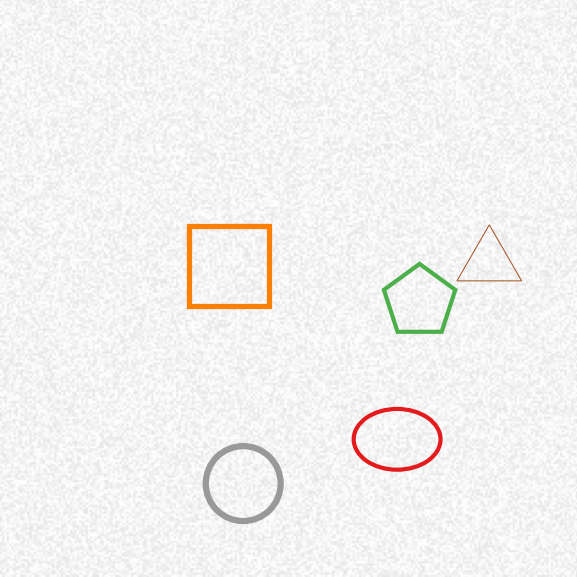[{"shape": "oval", "thickness": 2, "radius": 0.38, "center": [0.688, 0.238]}, {"shape": "pentagon", "thickness": 2, "radius": 0.32, "center": [0.727, 0.477]}, {"shape": "square", "thickness": 2.5, "radius": 0.35, "center": [0.397, 0.538]}, {"shape": "triangle", "thickness": 0.5, "radius": 0.32, "center": [0.847, 0.545]}, {"shape": "circle", "thickness": 3, "radius": 0.32, "center": [0.421, 0.162]}]